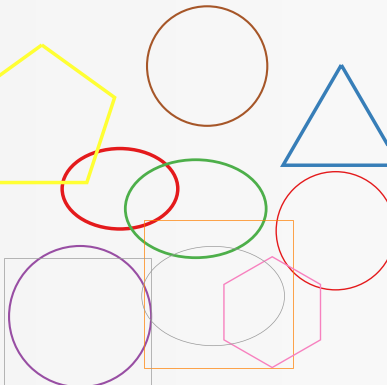[{"shape": "circle", "thickness": 1, "radius": 0.77, "center": [0.866, 0.401]}, {"shape": "oval", "thickness": 2.5, "radius": 0.75, "center": [0.31, 0.51]}, {"shape": "triangle", "thickness": 2.5, "radius": 0.87, "center": [0.881, 0.658]}, {"shape": "oval", "thickness": 2, "radius": 0.91, "center": [0.505, 0.458]}, {"shape": "circle", "thickness": 1.5, "radius": 0.92, "center": [0.207, 0.178]}, {"shape": "square", "thickness": 0.5, "radius": 0.96, "center": [0.564, 0.237]}, {"shape": "pentagon", "thickness": 2.5, "radius": 0.99, "center": [0.108, 0.686]}, {"shape": "circle", "thickness": 1.5, "radius": 0.78, "center": [0.535, 0.828]}, {"shape": "hexagon", "thickness": 1, "radius": 0.72, "center": [0.702, 0.189]}, {"shape": "square", "thickness": 0.5, "radius": 0.95, "center": [0.201, 0.14]}, {"shape": "oval", "thickness": 0.5, "radius": 0.92, "center": [0.55, 0.231]}]